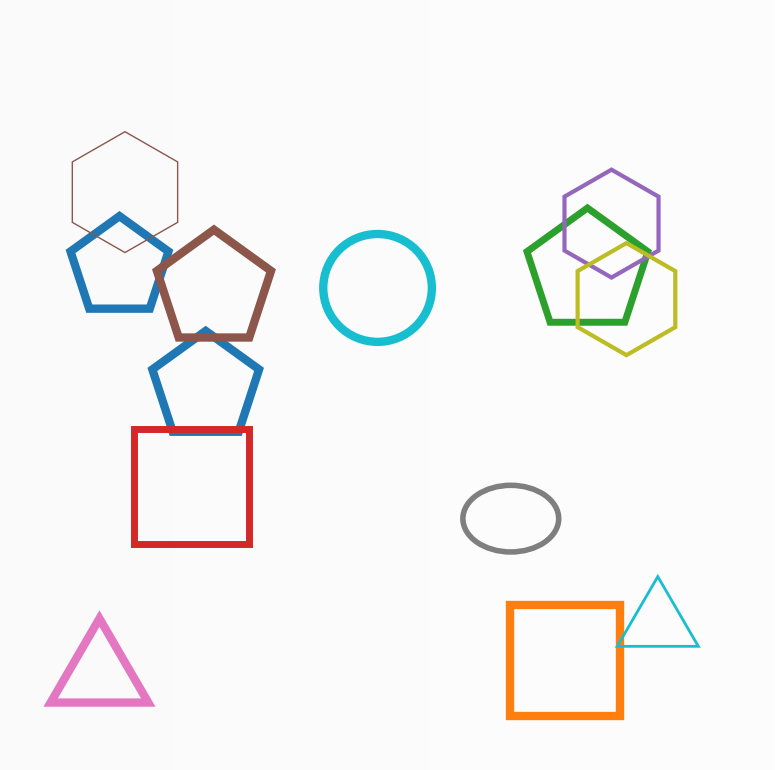[{"shape": "pentagon", "thickness": 3, "radius": 0.33, "center": [0.154, 0.653]}, {"shape": "pentagon", "thickness": 3, "radius": 0.36, "center": [0.265, 0.498]}, {"shape": "square", "thickness": 3, "radius": 0.36, "center": [0.729, 0.142]}, {"shape": "pentagon", "thickness": 2.5, "radius": 0.41, "center": [0.758, 0.648]}, {"shape": "square", "thickness": 2.5, "radius": 0.37, "center": [0.247, 0.368]}, {"shape": "hexagon", "thickness": 1.5, "radius": 0.35, "center": [0.789, 0.71]}, {"shape": "hexagon", "thickness": 0.5, "radius": 0.39, "center": [0.161, 0.75]}, {"shape": "pentagon", "thickness": 3, "radius": 0.39, "center": [0.276, 0.624]}, {"shape": "triangle", "thickness": 3, "radius": 0.36, "center": [0.128, 0.124]}, {"shape": "oval", "thickness": 2, "radius": 0.31, "center": [0.659, 0.326]}, {"shape": "hexagon", "thickness": 1.5, "radius": 0.36, "center": [0.808, 0.612]}, {"shape": "triangle", "thickness": 1, "radius": 0.3, "center": [0.849, 0.191]}, {"shape": "circle", "thickness": 3, "radius": 0.35, "center": [0.487, 0.626]}]